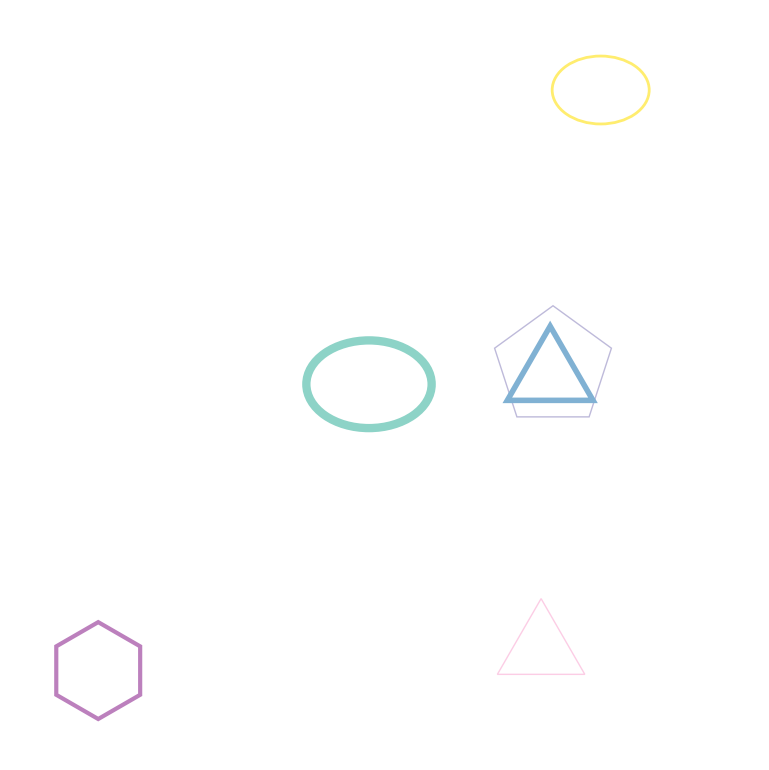[{"shape": "oval", "thickness": 3, "radius": 0.41, "center": [0.479, 0.501]}, {"shape": "pentagon", "thickness": 0.5, "radius": 0.4, "center": [0.718, 0.523]}, {"shape": "triangle", "thickness": 2, "radius": 0.32, "center": [0.714, 0.512]}, {"shape": "triangle", "thickness": 0.5, "radius": 0.33, "center": [0.703, 0.157]}, {"shape": "hexagon", "thickness": 1.5, "radius": 0.31, "center": [0.128, 0.129]}, {"shape": "oval", "thickness": 1, "radius": 0.32, "center": [0.78, 0.883]}]